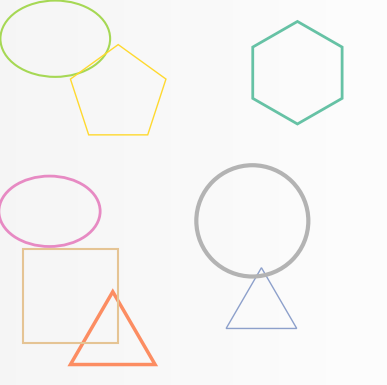[{"shape": "hexagon", "thickness": 2, "radius": 0.67, "center": [0.768, 0.811]}, {"shape": "triangle", "thickness": 2.5, "radius": 0.63, "center": [0.291, 0.116]}, {"shape": "triangle", "thickness": 1, "radius": 0.53, "center": [0.675, 0.199]}, {"shape": "oval", "thickness": 2, "radius": 0.65, "center": [0.128, 0.451]}, {"shape": "oval", "thickness": 1.5, "radius": 0.71, "center": [0.143, 0.899]}, {"shape": "pentagon", "thickness": 1, "radius": 0.65, "center": [0.305, 0.755]}, {"shape": "square", "thickness": 1.5, "radius": 0.61, "center": [0.182, 0.231]}, {"shape": "circle", "thickness": 3, "radius": 0.72, "center": [0.651, 0.426]}]